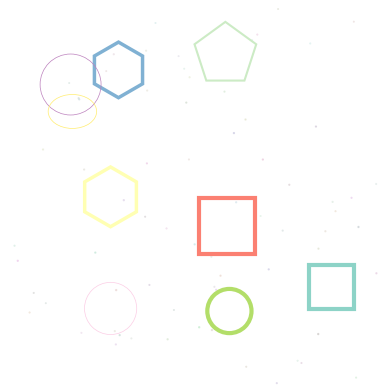[{"shape": "square", "thickness": 3, "radius": 0.29, "center": [0.861, 0.255]}, {"shape": "hexagon", "thickness": 2.5, "radius": 0.39, "center": [0.287, 0.489]}, {"shape": "square", "thickness": 3, "radius": 0.37, "center": [0.59, 0.413]}, {"shape": "hexagon", "thickness": 2.5, "radius": 0.36, "center": [0.308, 0.818]}, {"shape": "circle", "thickness": 3, "radius": 0.29, "center": [0.596, 0.192]}, {"shape": "circle", "thickness": 0.5, "radius": 0.34, "center": [0.287, 0.199]}, {"shape": "circle", "thickness": 0.5, "radius": 0.4, "center": [0.183, 0.781]}, {"shape": "pentagon", "thickness": 1.5, "radius": 0.42, "center": [0.585, 0.859]}, {"shape": "oval", "thickness": 0.5, "radius": 0.31, "center": [0.188, 0.71]}]